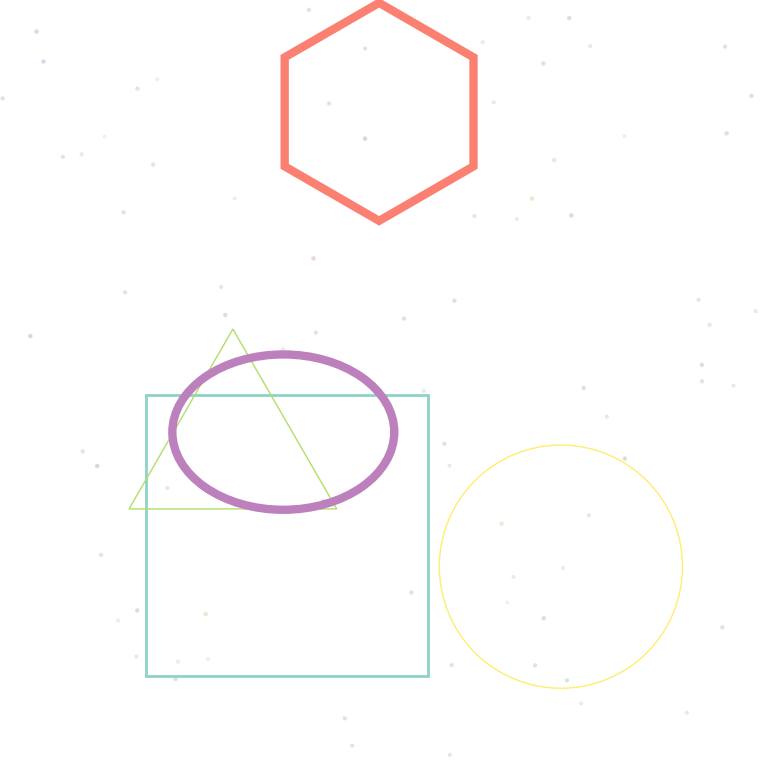[{"shape": "square", "thickness": 1, "radius": 0.91, "center": [0.372, 0.304]}, {"shape": "hexagon", "thickness": 3, "radius": 0.71, "center": [0.492, 0.855]}, {"shape": "triangle", "thickness": 0.5, "radius": 0.78, "center": [0.302, 0.417]}, {"shape": "oval", "thickness": 3, "radius": 0.72, "center": [0.368, 0.439]}, {"shape": "circle", "thickness": 0.5, "radius": 0.79, "center": [0.728, 0.264]}]